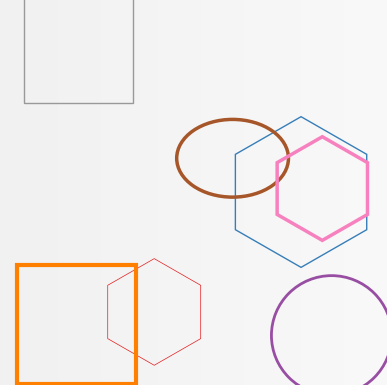[{"shape": "hexagon", "thickness": 0.5, "radius": 0.69, "center": [0.398, 0.19]}, {"shape": "hexagon", "thickness": 1, "radius": 0.98, "center": [0.777, 0.501]}, {"shape": "circle", "thickness": 2, "radius": 0.78, "center": [0.856, 0.129]}, {"shape": "square", "thickness": 3, "radius": 0.77, "center": [0.198, 0.157]}, {"shape": "oval", "thickness": 2.5, "radius": 0.72, "center": [0.6, 0.589]}, {"shape": "hexagon", "thickness": 2.5, "radius": 0.67, "center": [0.832, 0.51]}, {"shape": "square", "thickness": 1, "radius": 0.7, "center": [0.202, 0.873]}]